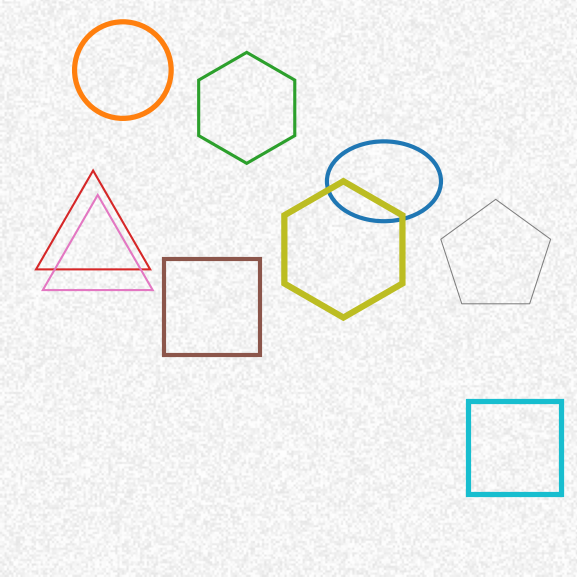[{"shape": "oval", "thickness": 2, "radius": 0.49, "center": [0.665, 0.685]}, {"shape": "circle", "thickness": 2.5, "radius": 0.42, "center": [0.213, 0.878]}, {"shape": "hexagon", "thickness": 1.5, "radius": 0.48, "center": [0.427, 0.812]}, {"shape": "triangle", "thickness": 1, "radius": 0.57, "center": [0.161, 0.59]}, {"shape": "square", "thickness": 2, "radius": 0.41, "center": [0.367, 0.468]}, {"shape": "triangle", "thickness": 1, "radius": 0.55, "center": [0.169, 0.552]}, {"shape": "pentagon", "thickness": 0.5, "radius": 0.5, "center": [0.858, 0.554]}, {"shape": "hexagon", "thickness": 3, "radius": 0.59, "center": [0.595, 0.567]}, {"shape": "square", "thickness": 2.5, "radius": 0.4, "center": [0.892, 0.224]}]